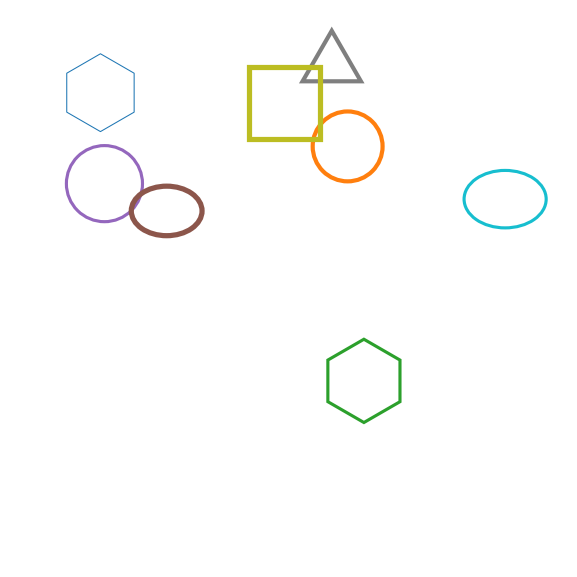[{"shape": "hexagon", "thickness": 0.5, "radius": 0.34, "center": [0.174, 0.839]}, {"shape": "circle", "thickness": 2, "radius": 0.3, "center": [0.602, 0.746]}, {"shape": "hexagon", "thickness": 1.5, "radius": 0.36, "center": [0.63, 0.34]}, {"shape": "circle", "thickness": 1.5, "radius": 0.33, "center": [0.181, 0.681]}, {"shape": "oval", "thickness": 2.5, "radius": 0.31, "center": [0.289, 0.634]}, {"shape": "triangle", "thickness": 2, "radius": 0.29, "center": [0.574, 0.888]}, {"shape": "square", "thickness": 2.5, "radius": 0.31, "center": [0.493, 0.82]}, {"shape": "oval", "thickness": 1.5, "radius": 0.36, "center": [0.875, 0.654]}]